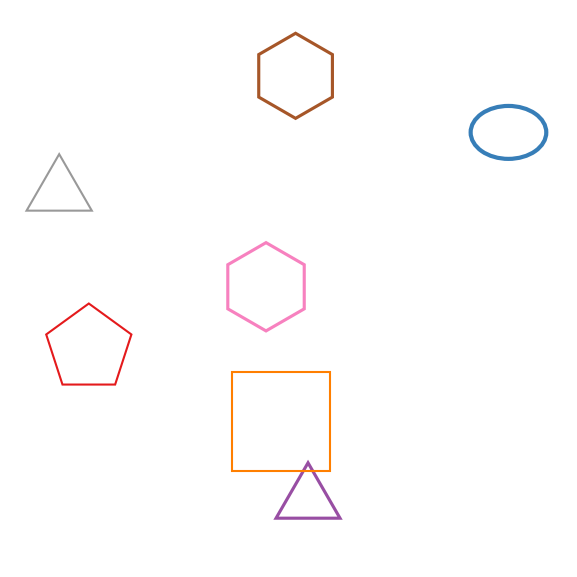[{"shape": "pentagon", "thickness": 1, "radius": 0.39, "center": [0.154, 0.396]}, {"shape": "oval", "thickness": 2, "radius": 0.33, "center": [0.88, 0.77]}, {"shape": "triangle", "thickness": 1.5, "radius": 0.32, "center": [0.533, 0.134]}, {"shape": "square", "thickness": 1, "radius": 0.43, "center": [0.487, 0.269]}, {"shape": "hexagon", "thickness": 1.5, "radius": 0.37, "center": [0.512, 0.868]}, {"shape": "hexagon", "thickness": 1.5, "radius": 0.38, "center": [0.461, 0.503]}, {"shape": "triangle", "thickness": 1, "radius": 0.33, "center": [0.102, 0.667]}]